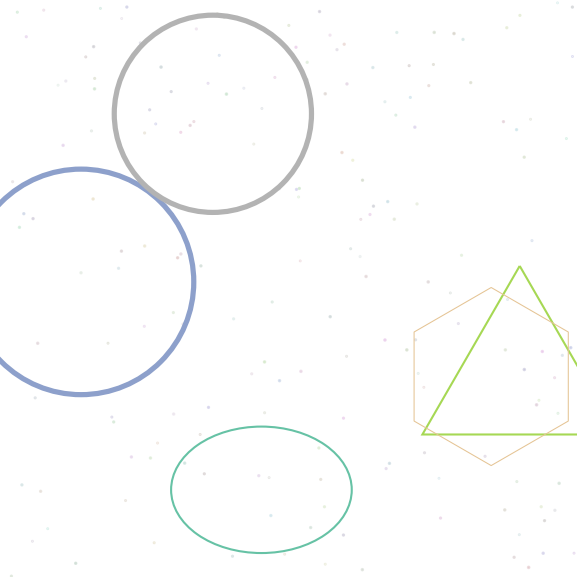[{"shape": "oval", "thickness": 1, "radius": 0.78, "center": [0.453, 0.151]}, {"shape": "circle", "thickness": 2.5, "radius": 0.98, "center": [0.14, 0.511]}, {"shape": "triangle", "thickness": 1, "radius": 0.97, "center": [0.9, 0.344]}, {"shape": "hexagon", "thickness": 0.5, "radius": 0.77, "center": [0.851, 0.347]}, {"shape": "circle", "thickness": 2.5, "radius": 0.85, "center": [0.369, 0.802]}]